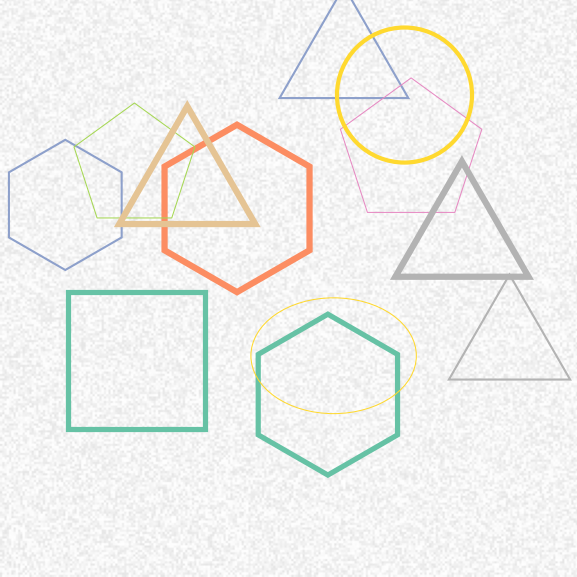[{"shape": "square", "thickness": 2.5, "radius": 0.59, "center": [0.237, 0.375]}, {"shape": "hexagon", "thickness": 2.5, "radius": 0.7, "center": [0.568, 0.316]}, {"shape": "hexagon", "thickness": 3, "radius": 0.72, "center": [0.41, 0.638]}, {"shape": "triangle", "thickness": 1, "radius": 0.64, "center": [0.596, 0.894]}, {"shape": "hexagon", "thickness": 1, "radius": 0.56, "center": [0.113, 0.644]}, {"shape": "pentagon", "thickness": 0.5, "radius": 0.64, "center": [0.712, 0.735]}, {"shape": "pentagon", "thickness": 0.5, "radius": 0.55, "center": [0.233, 0.711]}, {"shape": "oval", "thickness": 0.5, "radius": 0.72, "center": [0.578, 0.383]}, {"shape": "circle", "thickness": 2, "radius": 0.58, "center": [0.7, 0.835]}, {"shape": "triangle", "thickness": 3, "radius": 0.68, "center": [0.324, 0.679]}, {"shape": "triangle", "thickness": 3, "radius": 0.67, "center": [0.8, 0.587]}, {"shape": "triangle", "thickness": 1, "radius": 0.61, "center": [0.882, 0.403]}]